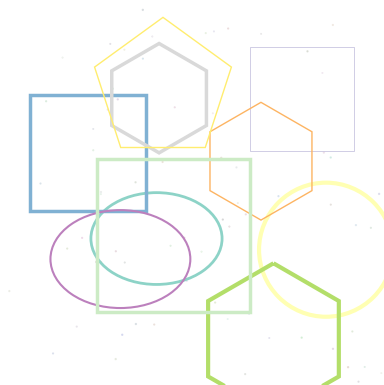[{"shape": "oval", "thickness": 2, "radius": 0.85, "center": [0.406, 0.38]}, {"shape": "circle", "thickness": 3, "radius": 0.87, "center": [0.847, 0.351]}, {"shape": "square", "thickness": 0.5, "radius": 0.68, "center": [0.785, 0.742]}, {"shape": "square", "thickness": 2.5, "radius": 0.76, "center": [0.228, 0.604]}, {"shape": "hexagon", "thickness": 1, "radius": 0.76, "center": [0.678, 0.581]}, {"shape": "hexagon", "thickness": 3, "radius": 0.98, "center": [0.71, 0.12]}, {"shape": "hexagon", "thickness": 2.5, "radius": 0.71, "center": [0.413, 0.745]}, {"shape": "oval", "thickness": 1.5, "radius": 0.91, "center": [0.313, 0.327]}, {"shape": "square", "thickness": 2.5, "radius": 0.99, "center": [0.451, 0.389]}, {"shape": "pentagon", "thickness": 1, "radius": 0.93, "center": [0.423, 0.768]}]